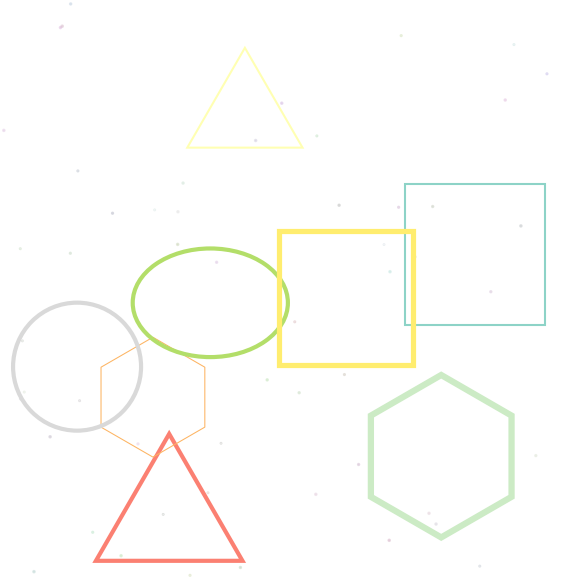[{"shape": "square", "thickness": 1, "radius": 0.61, "center": [0.823, 0.558]}, {"shape": "triangle", "thickness": 1, "radius": 0.58, "center": [0.424, 0.801]}, {"shape": "triangle", "thickness": 2, "radius": 0.73, "center": [0.293, 0.101]}, {"shape": "hexagon", "thickness": 0.5, "radius": 0.52, "center": [0.265, 0.311]}, {"shape": "oval", "thickness": 2, "radius": 0.67, "center": [0.364, 0.475]}, {"shape": "circle", "thickness": 2, "radius": 0.55, "center": [0.133, 0.364]}, {"shape": "hexagon", "thickness": 3, "radius": 0.7, "center": [0.764, 0.209]}, {"shape": "square", "thickness": 2.5, "radius": 0.58, "center": [0.599, 0.484]}]